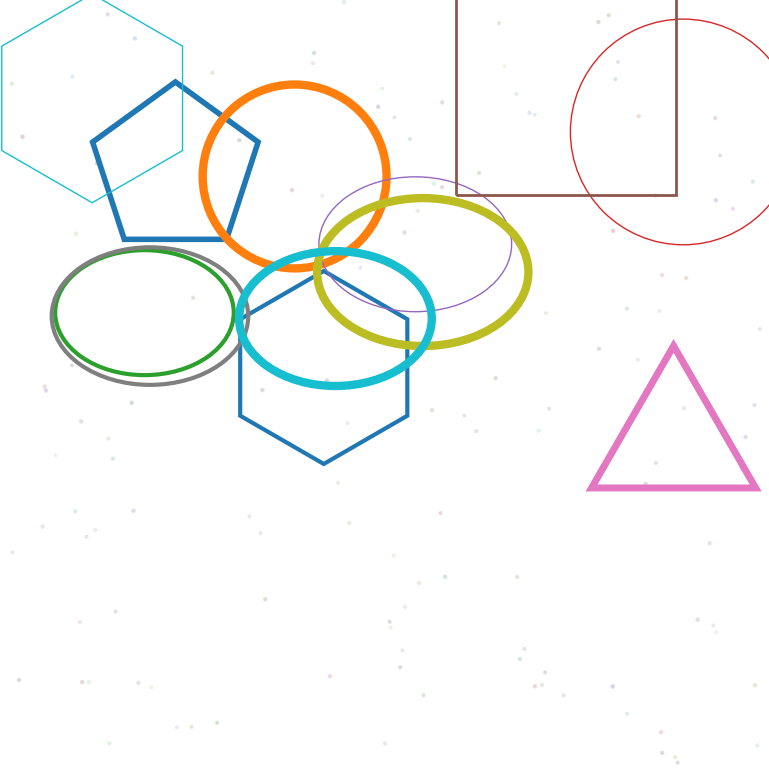[{"shape": "hexagon", "thickness": 1.5, "radius": 0.63, "center": [0.42, 0.523]}, {"shape": "pentagon", "thickness": 2, "radius": 0.56, "center": [0.228, 0.781]}, {"shape": "circle", "thickness": 3, "radius": 0.6, "center": [0.383, 0.771]}, {"shape": "oval", "thickness": 1.5, "radius": 0.58, "center": [0.188, 0.594]}, {"shape": "circle", "thickness": 0.5, "radius": 0.73, "center": [0.887, 0.829]}, {"shape": "oval", "thickness": 0.5, "radius": 0.63, "center": [0.539, 0.683]}, {"shape": "square", "thickness": 1, "radius": 0.71, "center": [0.735, 0.89]}, {"shape": "triangle", "thickness": 2.5, "radius": 0.62, "center": [0.875, 0.428]}, {"shape": "oval", "thickness": 1.5, "radius": 0.64, "center": [0.195, 0.589]}, {"shape": "oval", "thickness": 3, "radius": 0.69, "center": [0.549, 0.647]}, {"shape": "oval", "thickness": 3, "radius": 0.63, "center": [0.436, 0.586]}, {"shape": "hexagon", "thickness": 0.5, "radius": 0.68, "center": [0.12, 0.872]}]